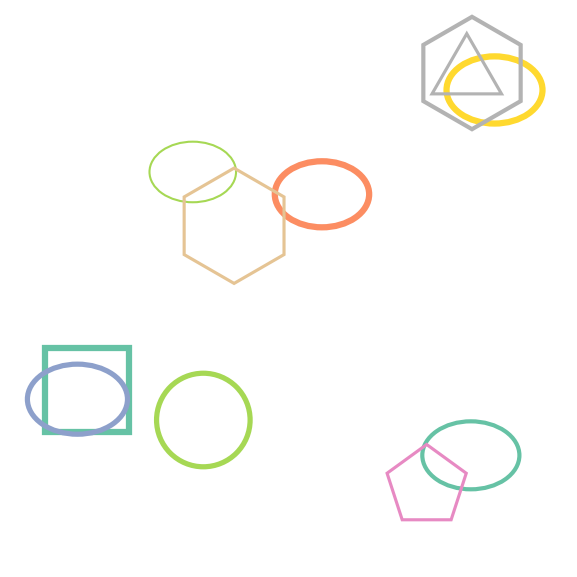[{"shape": "oval", "thickness": 2, "radius": 0.42, "center": [0.815, 0.211]}, {"shape": "square", "thickness": 3, "radius": 0.36, "center": [0.151, 0.324]}, {"shape": "oval", "thickness": 3, "radius": 0.41, "center": [0.558, 0.663]}, {"shape": "oval", "thickness": 2.5, "radius": 0.43, "center": [0.134, 0.308]}, {"shape": "pentagon", "thickness": 1.5, "radius": 0.36, "center": [0.739, 0.157]}, {"shape": "circle", "thickness": 2.5, "radius": 0.4, "center": [0.352, 0.272]}, {"shape": "oval", "thickness": 1, "radius": 0.37, "center": [0.334, 0.701]}, {"shape": "oval", "thickness": 3, "radius": 0.42, "center": [0.856, 0.843]}, {"shape": "hexagon", "thickness": 1.5, "radius": 0.5, "center": [0.405, 0.608]}, {"shape": "triangle", "thickness": 1.5, "radius": 0.35, "center": [0.808, 0.871]}, {"shape": "hexagon", "thickness": 2, "radius": 0.49, "center": [0.817, 0.873]}]